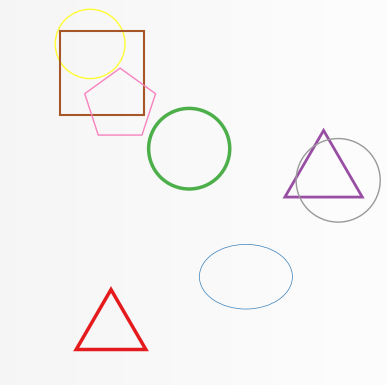[{"shape": "triangle", "thickness": 2.5, "radius": 0.52, "center": [0.286, 0.144]}, {"shape": "oval", "thickness": 0.5, "radius": 0.6, "center": [0.635, 0.281]}, {"shape": "circle", "thickness": 2.5, "radius": 0.52, "center": [0.488, 0.614]}, {"shape": "triangle", "thickness": 2, "radius": 0.58, "center": [0.835, 0.546]}, {"shape": "circle", "thickness": 1, "radius": 0.45, "center": [0.233, 0.886]}, {"shape": "square", "thickness": 1.5, "radius": 0.54, "center": [0.264, 0.81]}, {"shape": "pentagon", "thickness": 1, "radius": 0.48, "center": [0.31, 0.727]}, {"shape": "circle", "thickness": 1, "radius": 0.54, "center": [0.873, 0.532]}]